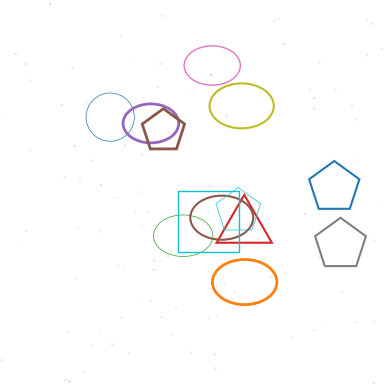[{"shape": "pentagon", "thickness": 1.5, "radius": 0.34, "center": [0.868, 0.513]}, {"shape": "circle", "thickness": 0.5, "radius": 0.31, "center": [0.286, 0.696]}, {"shape": "oval", "thickness": 2, "radius": 0.42, "center": [0.635, 0.267]}, {"shape": "oval", "thickness": 0.5, "radius": 0.39, "center": [0.476, 0.388]}, {"shape": "triangle", "thickness": 1.5, "radius": 0.41, "center": [0.634, 0.411]}, {"shape": "oval", "thickness": 2, "radius": 0.36, "center": [0.392, 0.68]}, {"shape": "pentagon", "thickness": 2, "radius": 0.29, "center": [0.424, 0.66]}, {"shape": "oval", "thickness": 1.5, "radius": 0.41, "center": [0.576, 0.435]}, {"shape": "oval", "thickness": 1, "radius": 0.36, "center": [0.551, 0.83]}, {"shape": "pentagon", "thickness": 1.5, "radius": 0.35, "center": [0.884, 0.365]}, {"shape": "oval", "thickness": 1.5, "radius": 0.42, "center": [0.628, 0.725]}, {"shape": "pentagon", "thickness": 0.5, "radius": 0.3, "center": [0.619, 0.452]}, {"shape": "square", "thickness": 1, "radius": 0.4, "center": [0.542, 0.425]}]